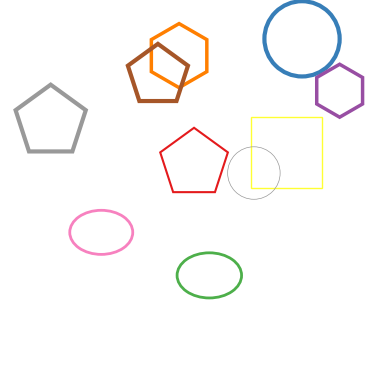[{"shape": "pentagon", "thickness": 1.5, "radius": 0.46, "center": [0.504, 0.576]}, {"shape": "circle", "thickness": 3, "radius": 0.49, "center": [0.785, 0.899]}, {"shape": "oval", "thickness": 2, "radius": 0.42, "center": [0.544, 0.285]}, {"shape": "hexagon", "thickness": 2.5, "radius": 0.34, "center": [0.882, 0.764]}, {"shape": "hexagon", "thickness": 2.5, "radius": 0.42, "center": [0.465, 0.855]}, {"shape": "square", "thickness": 1, "radius": 0.46, "center": [0.744, 0.603]}, {"shape": "pentagon", "thickness": 3, "radius": 0.41, "center": [0.41, 0.804]}, {"shape": "oval", "thickness": 2, "radius": 0.41, "center": [0.263, 0.396]}, {"shape": "pentagon", "thickness": 3, "radius": 0.48, "center": [0.132, 0.684]}, {"shape": "circle", "thickness": 0.5, "radius": 0.34, "center": [0.659, 0.551]}]